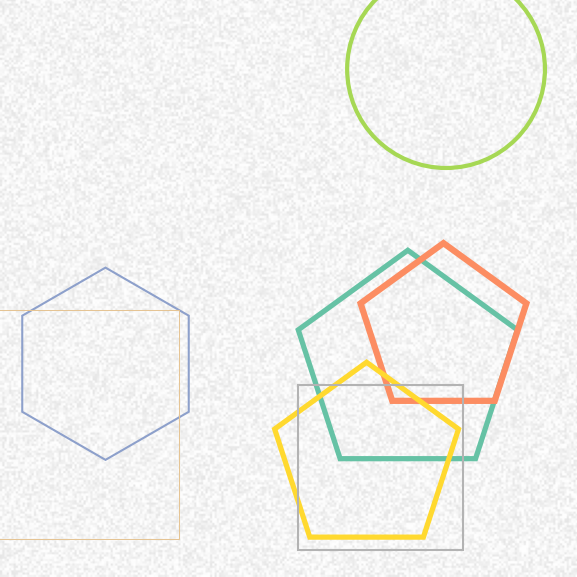[{"shape": "pentagon", "thickness": 2.5, "radius": 1.0, "center": [0.706, 0.366]}, {"shape": "pentagon", "thickness": 3, "radius": 0.75, "center": [0.768, 0.427]}, {"shape": "hexagon", "thickness": 1, "radius": 0.83, "center": [0.183, 0.369]}, {"shape": "circle", "thickness": 2, "radius": 0.86, "center": [0.772, 0.88]}, {"shape": "pentagon", "thickness": 2.5, "radius": 0.84, "center": [0.635, 0.204]}, {"shape": "square", "thickness": 0.5, "radius": 0.99, "center": [0.111, 0.264]}, {"shape": "square", "thickness": 1, "radius": 0.71, "center": [0.658, 0.19]}]